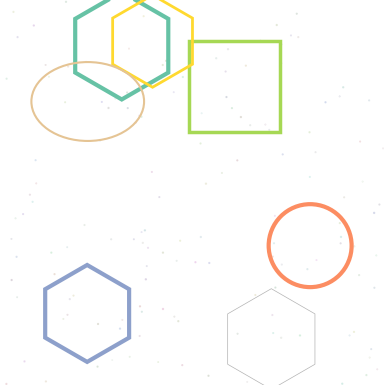[{"shape": "hexagon", "thickness": 3, "radius": 0.7, "center": [0.316, 0.881]}, {"shape": "circle", "thickness": 3, "radius": 0.54, "center": [0.806, 0.362]}, {"shape": "hexagon", "thickness": 3, "radius": 0.63, "center": [0.226, 0.186]}, {"shape": "square", "thickness": 2.5, "radius": 0.59, "center": [0.61, 0.775]}, {"shape": "hexagon", "thickness": 2, "radius": 0.6, "center": [0.396, 0.893]}, {"shape": "oval", "thickness": 1.5, "radius": 0.73, "center": [0.228, 0.736]}, {"shape": "hexagon", "thickness": 0.5, "radius": 0.65, "center": [0.705, 0.119]}]